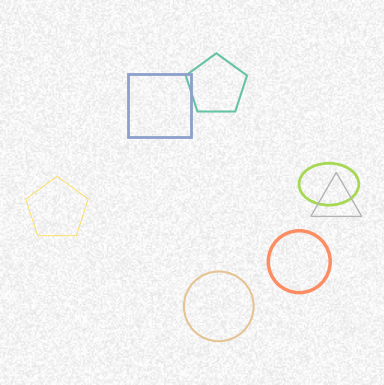[{"shape": "pentagon", "thickness": 1.5, "radius": 0.42, "center": [0.562, 0.778]}, {"shape": "circle", "thickness": 2.5, "radius": 0.4, "center": [0.777, 0.32]}, {"shape": "square", "thickness": 2, "radius": 0.41, "center": [0.415, 0.727]}, {"shape": "oval", "thickness": 2, "radius": 0.39, "center": [0.854, 0.522]}, {"shape": "pentagon", "thickness": 0.5, "radius": 0.43, "center": [0.148, 0.457]}, {"shape": "circle", "thickness": 1.5, "radius": 0.45, "center": [0.568, 0.204]}, {"shape": "triangle", "thickness": 1, "radius": 0.38, "center": [0.873, 0.476]}]